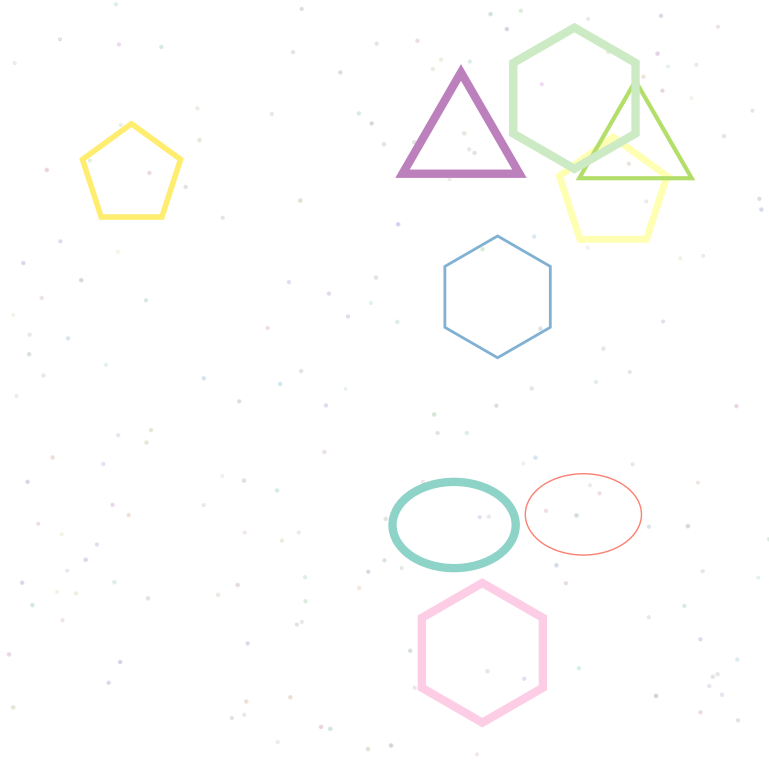[{"shape": "oval", "thickness": 3, "radius": 0.4, "center": [0.59, 0.318]}, {"shape": "pentagon", "thickness": 2.5, "radius": 0.37, "center": [0.796, 0.749]}, {"shape": "oval", "thickness": 0.5, "radius": 0.38, "center": [0.758, 0.332]}, {"shape": "hexagon", "thickness": 1, "radius": 0.4, "center": [0.646, 0.614]}, {"shape": "triangle", "thickness": 1.5, "radius": 0.42, "center": [0.825, 0.811]}, {"shape": "hexagon", "thickness": 3, "radius": 0.45, "center": [0.626, 0.152]}, {"shape": "triangle", "thickness": 3, "radius": 0.44, "center": [0.599, 0.818]}, {"shape": "hexagon", "thickness": 3, "radius": 0.46, "center": [0.746, 0.872]}, {"shape": "pentagon", "thickness": 2, "radius": 0.33, "center": [0.171, 0.772]}]